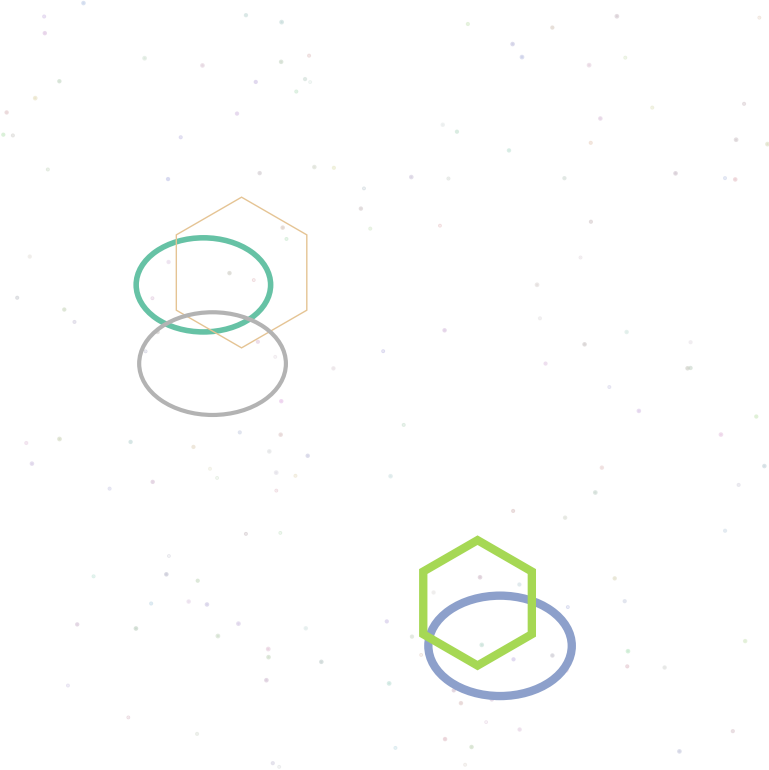[{"shape": "oval", "thickness": 2, "radius": 0.44, "center": [0.264, 0.63]}, {"shape": "oval", "thickness": 3, "radius": 0.47, "center": [0.649, 0.161]}, {"shape": "hexagon", "thickness": 3, "radius": 0.41, "center": [0.62, 0.217]}, {"shape": "hexagon", "thickness": 0.5, "radius": 0.49, "center": [0.314, 0.646]}, {"shape": "oval", "thickness": 1.5, "radius": 0.48, "center": [0.276, 0.528]}]